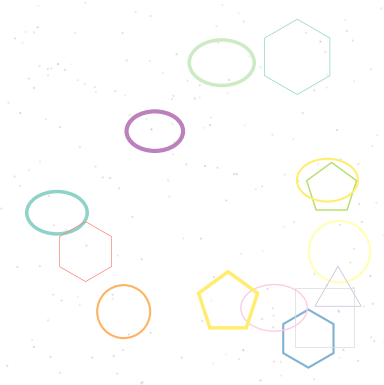[{"shape": "oval", "thickness": 2.5, "radius": 0.39, "center": [0.148, 0.447]}, {"shape": "hexagon", "thickness": 0.5, "radius": 0.49, "center": [0.772, 0.852]}, {"shape": "circle", "thickness": 1.5, "radius": 0.4, "center": [0.882, 0.346]}, {"shape": "triangle", "thickness": 0.5, "radius": 0.35, "center": [0.878, 0.239]}, {"shape": "hexagon", "thickness": 0.5, "radius": 0.39, "center": [0.222, 0.346]}, {"shape": "hexagon", "thickness": 1.5, "radius": 0.38, "center": [0.801, 0.12]}, {"shape": "circle", "thickness": 1.5, "radius": 0.34, "center": [0.321, 0.191]}, {"shape": "pentagon", "thickness": 1, "radius": 0.34, "center": [0.861, 0.51]}, {"shape": "oval", "thickness": 1, "radius": 0.43, "center": [0.712, 0.2]}, {"shape": "square", "thickness": 0.5, "radius": 0.38, "center": [0.843, 0.175]}, {"shape": "oval", "thickness": 3, "radius": 0.37, "center": [0.402, 0.659]}, {"shape": "oval", "thickness": 2.5, "radius": 0.42, "center": [0.576, 0.837]}, {"shape": "oval", "thickness": 1.5, "radius": 0.4, "center": [0.85, 0.532]}, {"shape": "pentagon", "thickness": 2.5, "radius": 0.4, "center": [0.592, 0.214]}]